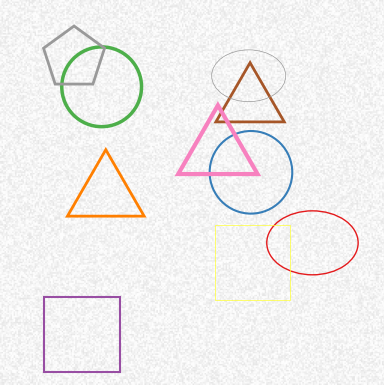[{"shape": "oval", "thickness": 1, "radius": 0.59, "center": [0.812, 0.369]}, {"shape": "circle", "thickness": 1.5, "radius": 0.54, "center": [0.652, 0.552]}, {"shape": "circle", "thickness": 2.5, "radius": 0.52, "center": [0.264, 0.775]}, {"shape": "square", "thickness": 1.5, "radius": 0.49, "center": [0.212, 0.131]}, {"shape": "triangle", "thickness": 2, "radius": 0.58, "center": [0.275, 0.496]}, {"shape": "square", "thickness": 0.5, "radius": 0.49, "center": [0.657, 0.318]}, {"shape": "triangle", "thickness": 2, "radius": 0.51, "center": [0.65, 0.735]}, {"shape": "triangle", "thickness": 3, "radius": 0.6, "center": [0.566, 0.607]}, {"shape": "oval", "thickness": 0.5, "radius": 0.48, "center": [0.646, 0.803]}, {"shape": "pentagon", "thickness": 2, "radius": 0.42, "center": [0.192, 0.849]}]